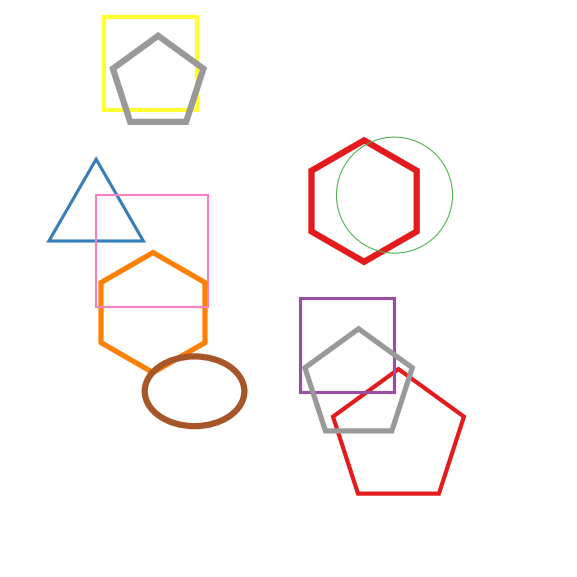[{"shape": "pentagon", "thickness": 2, "radius": 0.6, "center": [0.69, 0.241]}, {"shape": "hexagon", "thickness": 3, "radius": 0.53, "center": [0.63, 0.651]}, {"shape": "triangle", "thickness": 1.5, "radius": 0.47, "center": [0.166, 0.629]}, {"shape": "circle", "thickness": 0.5, "radius": 0.5, "center": [0.683, 0.661]}, {"shape": "square", "thickness": 1.5, "radius": 0.41, "center": [0.601, 0.401]}, {"shape": "hexagon", "thickness": 2.5, "radius": 0.52, "center": [0.265, 0.458]}, {"shape": "square", "thickness": 2, "radius": 0.4, "center": [0.261, 0.89]}, {"shape": "oval", "thickness": 3, "radius": 0.43, "center": [0.337, 0.322]}, {"shape": "square", "thickness": 1, "radius": 0.48, "center": [0.263, 0.565]}, {"shape": "pentagon", "thickness": 3, "radius": 0.41, "center": [0.274, 0.855]}, {"shape": "pentagon", "thickness": 2.5, "radius": 0.49, "center": [0.621, 0.332]}]